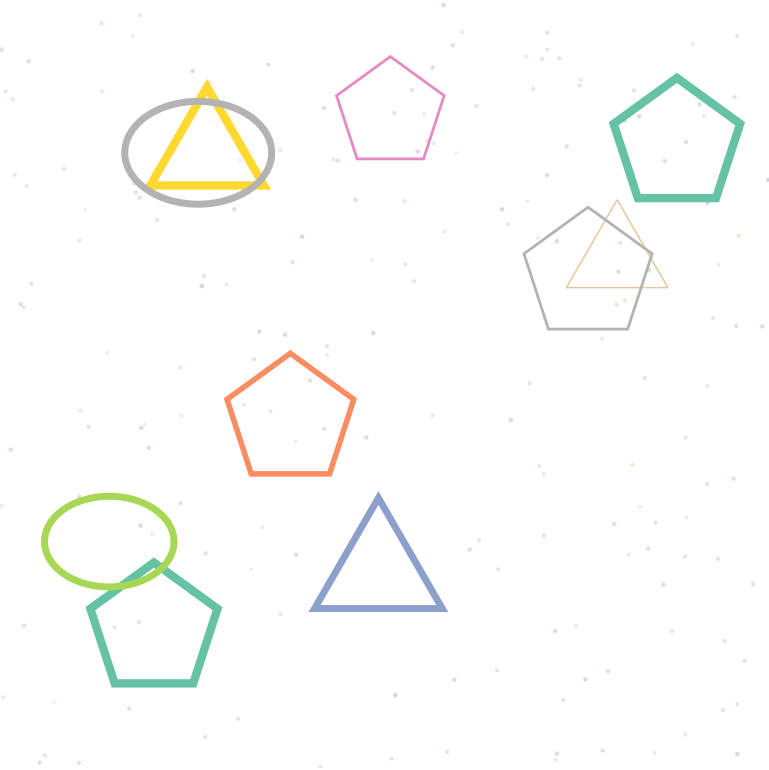[{"shape": "pentagon", "thickness": 3, "radius": 0.43, "center": [0.2, 0.183]}, {"shape": "pentagon", "thickness": 3, "radius": 0.43, "center": [0.879, 0.813]}, {"shape": "pentagon", "thickness": 2, "radius": 0.43, "center": [0.377, 0.455]}, {"shape": "triangle", "thickness": 2.5, "radius": 0.48, "center": [0.491, 0.258]}, {"shape": "pentagon", "thickness": 1, "radius": 0.37, "center": [0.507, 0.853]}, {"shape": "oval", "thickness": 2.5, "radius": 0.42, "center": [0.142, 0.297]}, {"shape": "triangle", "thickness": 3, "radius": 0.43, "center": [0.269, 0.802]}, {"shape": "triangle", "thickness": 0.5, "radius": 0.38, "center": [0.801, 0.664]}, {"shape": "oval", "thickness": 2.5, "radius": 0.48, "center": [0.257, 0.802]}, {"shape": "pentagon", "thickness": 1, "radius": 0.44, "center": [0.764, 0.643]}]